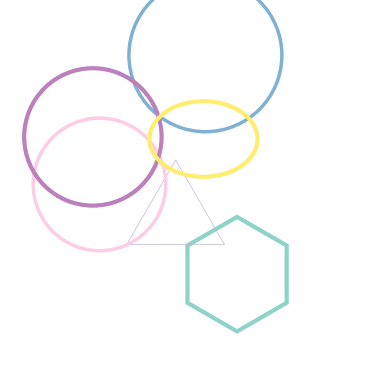[{"shape": "hexagon", "thickness": 3, "radius": 0.74, "center": [0.616, 0.288]}, {"shape": "triangle", "thickness": 0.5, "radius": 0.73, "center": [0.456, 0.438]}, {"shape": "circle", "thickness": 2.5, "radius": 0.99, "center": [0.534, 0.857]}, {"shape": "circle", "thickness": 2.5, "radius": 0.86, "center": [0.258, 0.521]}, {"shape": "circle", "thickness": 3, "radius": 0.89, "center": [0.241, 0.644]}, {"shape": "oval", "thickness": 3, "radius": 0.7, "center": [0.529, 0.639]}]